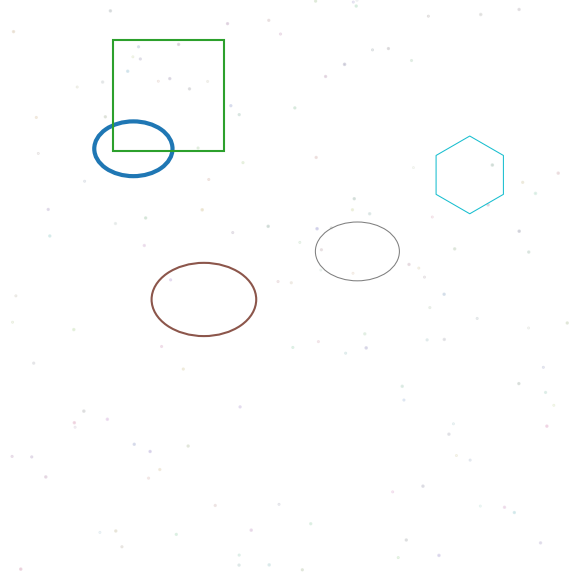[{"shape": "oval", "thickness": 2, "radius": 0.34, "center": [0.231, 0.742]}, {"shape": "square", "thickness": 1, "radius": 0.48, "center": [0.292, 0.834]}, {"shape": "oval", "thickness": 1, "radius": 0.45, "center": [0.353, 0.481]}, {"shape": "oval", "thickness": 0.5, "radius": 0.36, "center": [0.619, 0.564]}, {"shape": "hexagon", "thickness": 0.5, "radius": 0.34, "center": [0.813, 0.696]}]